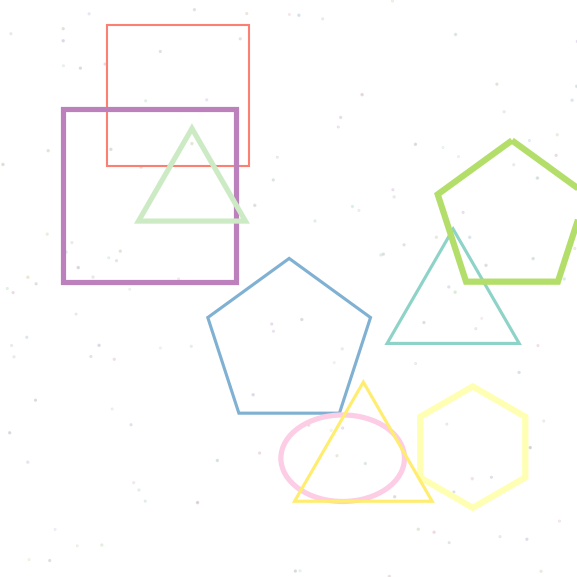[{"shape": "triangle", "thickness": 1.5, "radius": 0.66, "center": [0.785, 0.47]}, {"shape": "hexagon", "thickness": 3, "radius": 0.53, "center": [0.819, 0.225]}, {"shape": "square", "thickness": 1, "radius": 0.61, "center": [0.308, 0.833]}, {"shape": "pentagon", "thickness": 1.5, "radius": 0.74, "center": [0.501, 0.404]}, {"shape": "pentagon", "thickness": 3, "radius": 0.68, "center": [0.887, 0.621]}, {"shape": "oval", "thickness": 2.5, "radius": 0.54, "center": [0.593, 0.206]}, {"shape": "square", "thickness": 2.5, "radius": 0.75, "center": [0.258, 0.66]}, {"shape": "triangle", "thickness": 2.5, "radius": 0.53, "center": [0.332, 0.67]}, {"shape": "triangle", "thickness": 1.5, "radius": 0.69, "center": [0.629, 0.2]}]